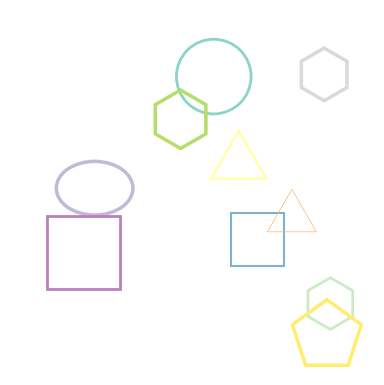[{"shape": "circle", "thickness": 2, "radius": 0.48, "center": [0.555, 0.801]}, {"shape": "triangle", "thickness": 2, "radius": 0.41, "center": [0.62, 0.577]}, {"shape": "oval", "thickness": 2.5, "radius": 0.5, "center": [0.246, 0.511]}, {"shape": "square", "thickness": 1.5, "radius": 0.34, "center": [0.67, 0.377]}, {"shape": "triangle", "thickness": 0.5, "radius": 0.37, "center": [0.758, 0.435]}, {"shape": "hexagon", "thickness": 2.5, "radius": 0.38, "center": [0.469, 0.69]}, {"shape": "hexagon", "thickness": 2.5, "radius": 0.34, "center": [0.842, 0.807]}, {"shape": "square", "thickness": 2, "radius": 0.47, "center": [0.217, 0.343]}, {"shape": "hexagon", "thickness": 2, "radius": 0.34, "center": [0.858, 0.212]}, {"shape": "pentagon", "thickness": 2.5, "radius": 0.47, "center": [0.849, 0.128]}]